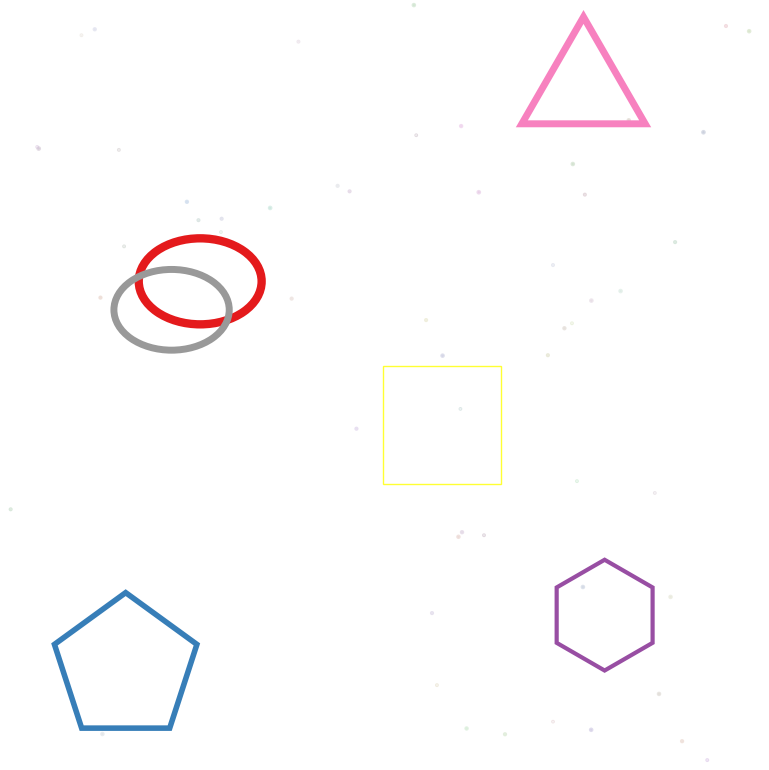[{"shape": "oval", "thickness": 3, "radius": 0.4, "center": [0.26, 0.635]}, {"shape": "pentagon", "thickness": 2, "radius": 0.49, "center": [0.163, 0.133]}, {"shape": "hexagon", "thickness": 1.5, "radius": 0.36, "center": [0.785, 0.201]}, {"shape": "square", "thickness": 0.5, "radius": 0.38, "center": [0.574, 0.448]}, {"shape": "triangle", "thickness": 2.5, "radius": 0.46, "center": [0.758, 0.885]}, {"shape": "oval", "thickness": 2.5, "radius": 0.37, "center": [0.223, 0.598]}]